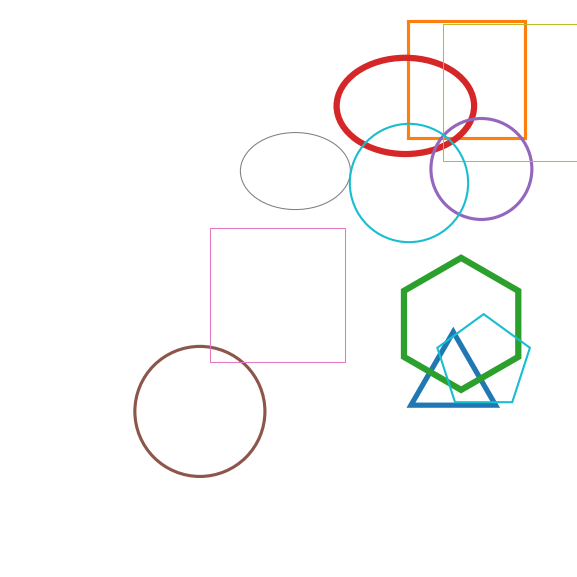[{"shape": "triangle", "thickness": 2.5, "radius": 0.42, "center": [0.785, 0.34]}, {"shape": "square", "thickness": 1.5, "radius": 0.51, "center": [0.807, 0.861]}, {"shape": "hexagon", "thickness": 3, "radius": 0.57, "center": [0.798, 0.438]}, {"shape": "oval", "thickness": 3, "radius": 0.6, "center": [0.702, 0.816]}, {"shape": "circle", "thickness": 1.5, "radius": 0.44, "center": [0.834, 0.707]}, {"shape": "circle", "thickness": 1.5, "radius": 0.56, "center": [0.346, 0.287]}, {"shape": "square", "thickness": 0.5, "radius": 0.58, "center": [0.48, 0.488]}, {"shape": "oval", "thickness": 0.5, "radius": 0.48, "center": [0.511, 0.703]}, {"shape": "square", "thickness": 0.5, "radius": 0.6, "center": [0.886, 0.839]}, {"shape": "pentagon", "thickness": 1, "radius": 0.42, "center": [0.837, 0.371]}, {"shape": "circle", "thickness": 1, "radius": 0.51, "center": [0.708, 0.682]}]